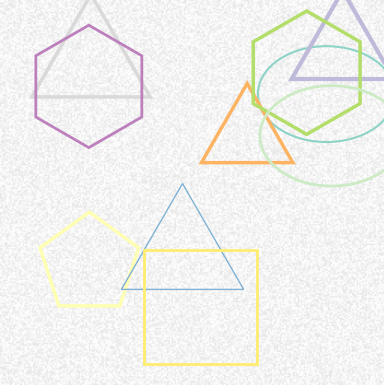[{"shape": "oval", "thickness": 1.5, "radius": 0.89, "center": [0.848, 0.756]}, {"shape": "pentagon", "thickness": 2.5, "radius": 0.67, "center": [0.232, 0.315]}, {"shape": "triangle", "thickness": 3, "radius": 0.77, "center": [0.89, 0.871]}, {"shape": "triangle", "thickness": 1, "radius": 0.92, "center": [0.474, 0.34]}, {"shape": "triangle", "thickness": 2.5, "radius": 0.69, "center": [0.642, 0.646]}, {"shape": "hexagon", "thickness": 2.5, "radius": 0.8, "center": [0.797, 0.811]}, {"shape": "triangle", "thickness": 2.5, "radius": 0.89, "center": [0.236, 0.837]}, {"shape": "hexagon", "thickness": 2, "radius": 0.79, "center": [0.231, 0.776]}, {"shape": "oval", "thickness": 2, "radius": 0.93, "center": [0.861, 0.647]}, {"shape": "square", "thickness": 2, "radius": 0.74, "center": [0.521, 0.203]}]